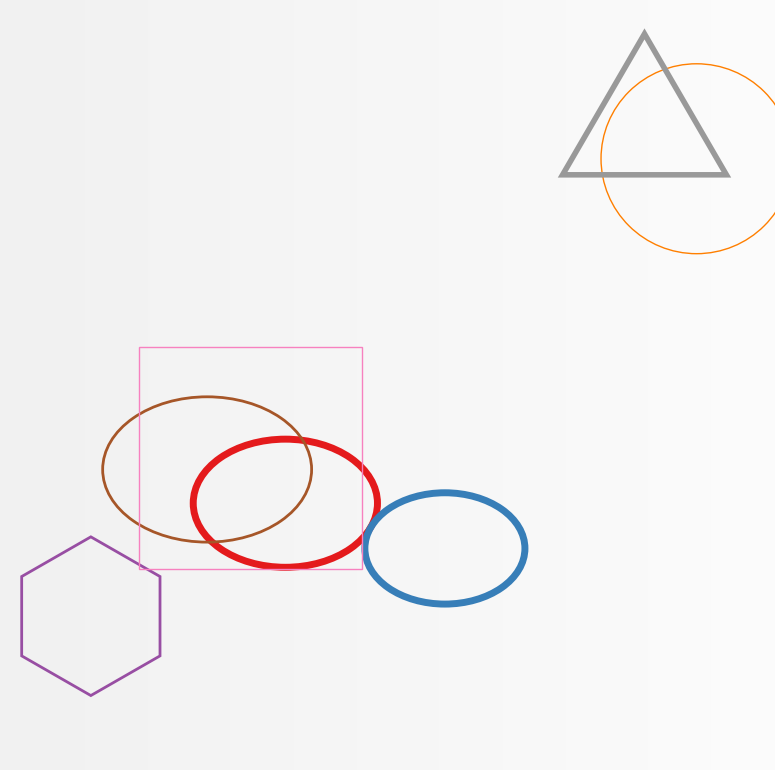[{"shape": "oval", "thickness": 2.5, "radius": 0.59, "center": [0.368, 0.346]}, {"shape": "oval", "thickness": 2.5, "radius": 0.52, "center": [0.574, 0.288]}, {"shape": "hexagon", "thickness": 1, "radius": 0.52, "center": [0.117, 0.2]}, {"shape": "circle", "thickness": 0.5, "radius": 0.62, "center": [0.899, 0.794]}, {"shape": "oval", "thickness": 1, "radius": 0.67, "center": [0.267, 0.39]}, {"shape": "square", "thickness": 0.5, "radius": 0.72, "center": [0.323, 0.405]}, {"shape": "triangle", "thickness": 2, "radius": 0.61, "center": [0.832, 0.834]}]